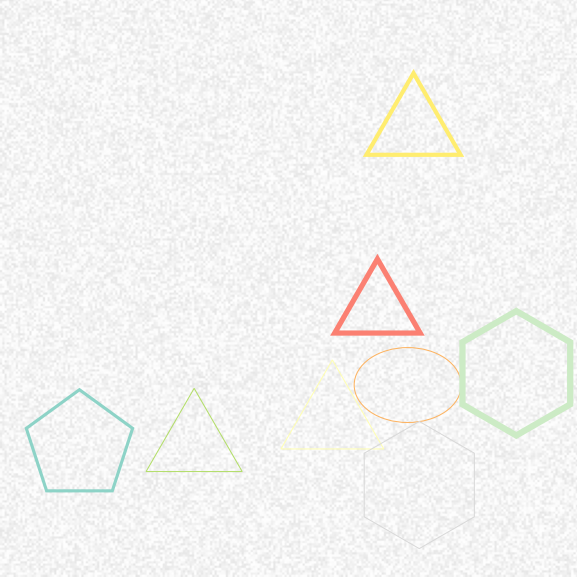[{"shape": "pentagon", "thickness": 1.5, "radius": 0.48, "center": [0.138, 0.227]}, {"shape": "triangle", "thickness": 0.5, "radius": 0.51, "center": [0.576, 0.273]}, {"shape": "triangle", "thickness": 2.5, "radius": 0.43, "center": [0.654, 0.465]}, {"shape": "oval", "thickness": 0.5, "radius": 0.46, "center": [0.706, 0.332]}, {"shape": "triangle", "thickness": 0.5, "radius": 0.48, "center": [0.336, 0.231]}, {"shape": "hexagon", "thickness": 0.5, "radius": 0.55, "center": [0.726, 0.159]}, {"shape": "hexagon", "thickness": 3, "radius": 0.54, "center": [0.894, 0.353]}, {"shape": "triangle", "thickness": 2, "radius": 0.47, "center": [0.716, 0.778]}]